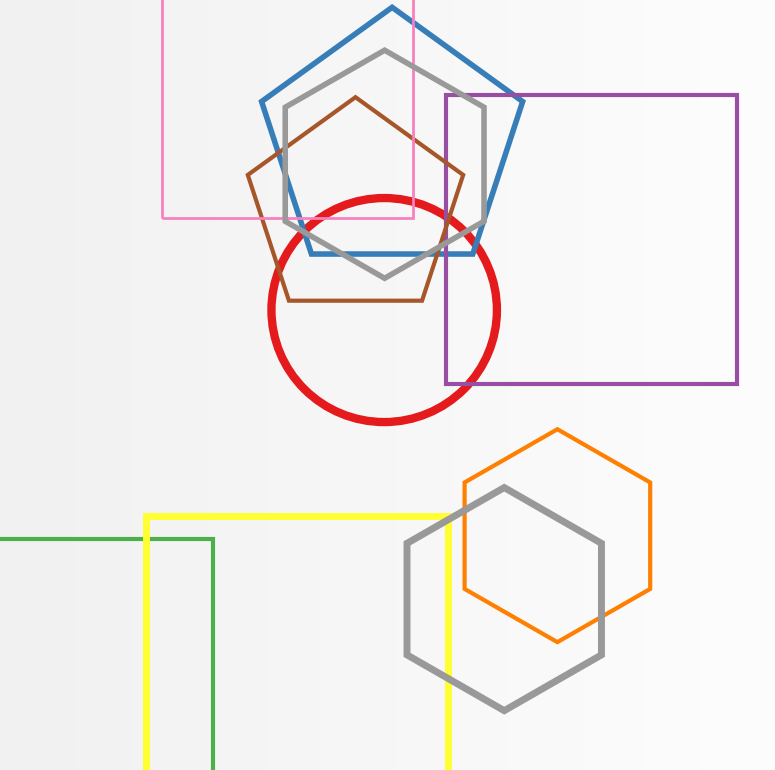[{"shape": "circle", "thickness": 3, "radius": 0.73, "center": [0.496, 0.597]}, {"shape": "pentagon", "thickness": 2, "radius": 0.89, "center": [0.506, 0.813]}, {"shape": "square", "thickness": 1.5, "radius": 0.84, "center": [0.106, 0.131]}, {"shape": "square", "thickness": 1.5, "radius": 0.94, "center": [0.763, 0.689]}, {"shape": "hexagon", "thickness": 1.5, "radius": 0.69, "center": [0.719, 0.304]}, {"shape": "square", "thickness": 2.5, "radius": 0.97, "center": [0.383, 0.135]}, {"shape": "pentagon", "thickness": 1.5, "radius": 0.73, "center": [0.459, 0.728]}, {"shape": "square", "thickness": 1, "radius": 0.81, "center": [0.371, 0.878]}, {"shape": "hexagon", "thickness": 2.5, "radius": 0.72, "center": [0.651, 0.222]}, {"shape": "hexagon", "thickness": 2, "radius": 0.74, "center": [0.496, 0.787]}]